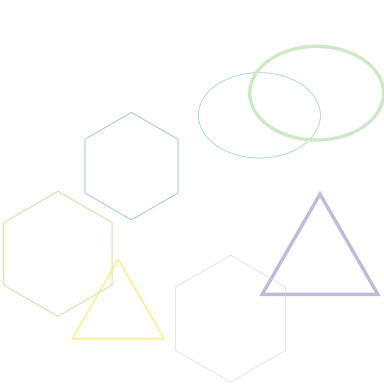[{"shape": "oval", "thickness": 0.5, "radius": 0.79, "center": [0.674, 0.701]}, {"shape": "triangle", "thickness": 2.5, "radius": 0.87, "center": [0.831, 0.322]}, {"shape": "hexagon", "thickness": 0.5, "radius": 0.7, "center": [0.342, 0.568]}, {"shape": "hexagon", "thickness": 0.5, "radius": 0.81, "center": [0.15, 0.341]}, {"shape": "hexagon", "thickness": 0.5, "radius": 0.82, "center": [0.599, 0.172]}, {"shape": "oval", "thickness": 2.5, "radius": 0.87, "center": [0.822, 0.758]}, {"shape": "triangle", "thickness": 1, "radius": 0.69, "center": [0.307, 0.189]}]